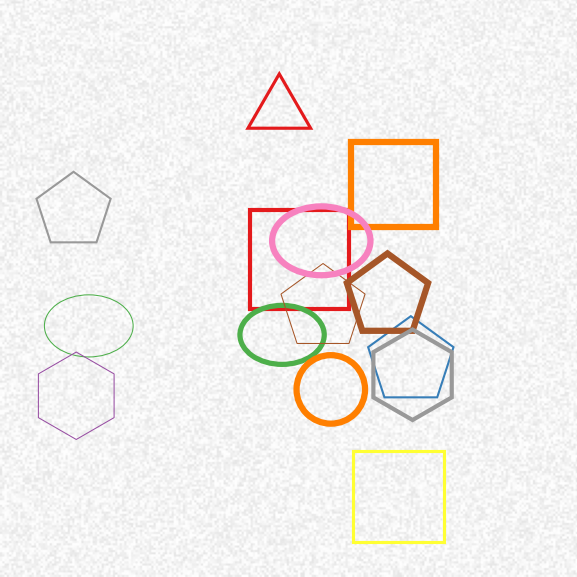[{"shape": "triangle", "thickness": 1.5, "radius": 0.31, "center": [0.484, 0.808]}, {"shape": "square", "thickness": 2, "radius": 0.43, "center": [0.518, 0.549]}, {"shape": "pentagon", "thickness": 1, "radius": 0.39, "center": [0.711, 0.374]}, {"shape": "oval", "thickness": 0.5, "radius": 0.38, "center": [0.154, 0.435]}, {"shape": "oval", "thickness": 2.5, "radius": 0.36, "center": [0.488, 0.419]}, {"shape": "hexagon", "thickness": 0.5, "radius": 0.38, "center": [0.132, 0.314]}, {"shape": "square", "thickness": 3, "radius": 0.37, "center": [0.681, 0.68]}, {"shape": "circle", "thickness": 3, "radius": 0.3, "center": [0.573, 0.325]}, {"shape": "square", "thickness": 1.5, "radius": 0.39, "center": [0.69, 0.139]}, {"shape": "pentagon", "thickness": 0.5, "radius": 0.38, "center": [0.559, 0.466]}, {"shape": "pentagon", "thickness": 3, "radius": 0.37, "center": [0.671, 0.486]}, {"shape": "oval", "thickness": 3, "radius": 0.43, "center": [0.556, 0.582]}, {"shape": "hexagon", "thickness": 2, "radius": 0.39, "center": [0.714, 0.35]}, {"shape": "pentagon", "thickness": 1, "radius": 0.34, "center": [0.127, 0.634]}]